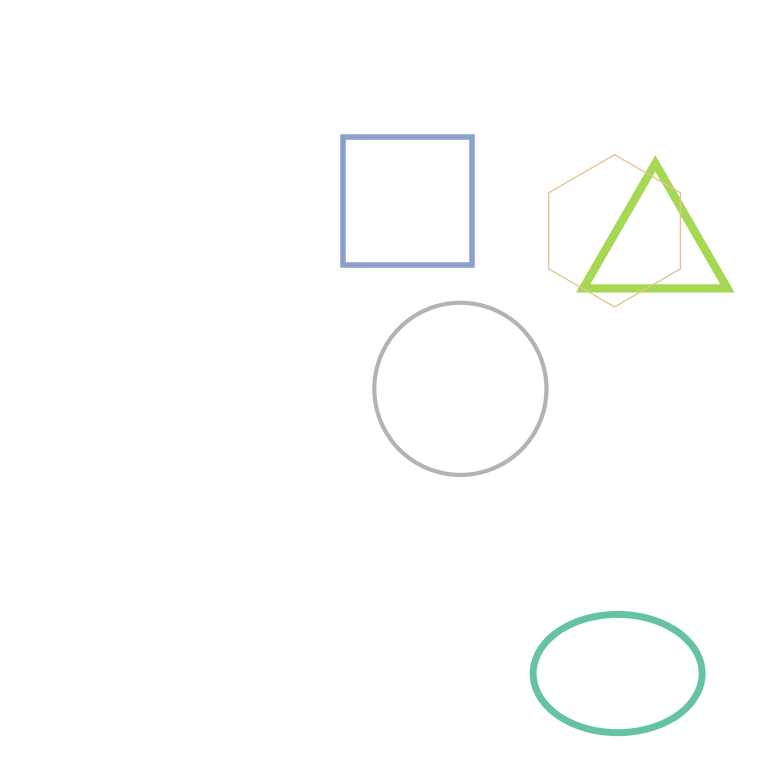[{"shape": "oval", "thickness": 2.5, "radius": 0.55, "center": [0.802, 0.125]}, {"shape": "square", "thickness": 2, "radius": 0.42, "center": [0.529, 0.739]}, {"shape": "triangle", "thickness": 3, "radius": 0.54, "center": [0.851, 0.68]}, {"shape": "hexagon", "thickness": 0.5, "radius": 0.49, "center": [0.798, 0.7]}, {"shape": "circle", "thickness": 1.5, "radius": 0.56, "center": [0.598, 0.495]}]